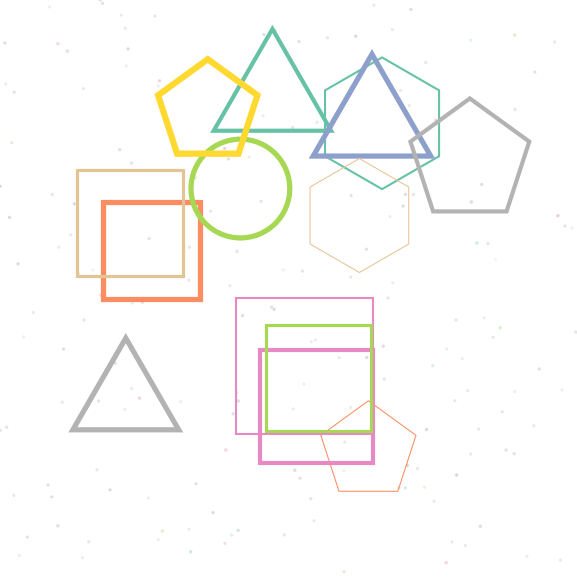[{"shape": "hexagon", "thickness": 1, "radius": 0.57, "center": [0.662, 0.786]}, {"shape": "triangle", "thickness": 2, "radius": 0.59, "center": [0.472, 0.831]}, {"shape": "square", "thickness": 2.5, "radius": 0.42, "center": [0.262, 0.565]}, {"shape": "pentagon", "thickness": 0.5, "radius": 0.43, "center": [0.638, 0.219]}, {"shape": "triangle", "thickness": 2.5, "radius": 0.59, "center": [0.644, 0.788]}, {"shape": "square", "thickness": 1, "radius": 0.59, "center": [0.527, 0.365]}, {"shape": "square", "thickness": 2, "radius": 0.49, "center": [0.548, 0.296]}, {"shape": "circle", "thickness": 2.5, "radius": 0.43, "center": [0.416, 0.673]}, {"shape": "square", "thickness": 1.5, "radius": 0.46, "center": [0.552, 0.345]}, {"shape": "pentagon", "thickness": 3, "radius": 0.45, "center": [0.36, 0.806]}, {"shape": "hexagon", "thickness": 0.5, "radius": 0.49, "center": [0.622, 0.626]}, {"shape": "square", "thickness": 1.5, "radius": 0.46, "center": [0.225, 0.613]}, {"shape": "pentagon", "thickness": 2, "radius": 0.54, "center": [0.814, 0.721]}, {"shape": "triangle", "thickness": 2.5, "radius": 0.53, "center": [0.218, 0.308]}]